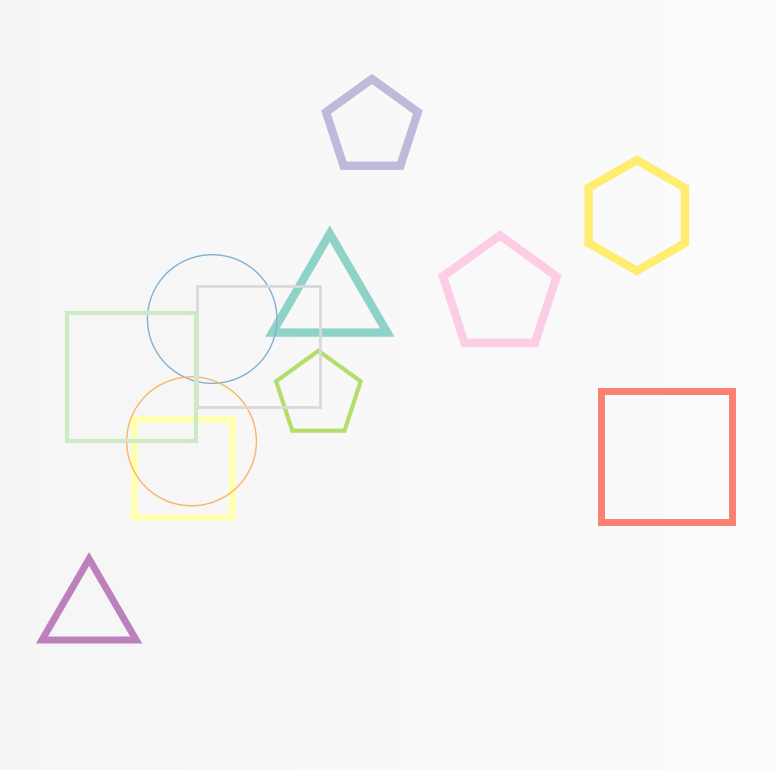[{"shape": "triangle", "thickness": 3, "radius": 0.43, "center": [0.426, 0.611]}, {"shape": "square", "thickness": 2.5, "radius": 0.32, "center": [0.236, 0.392]}, {"shape": "pentagon", "thickness": 3, "radius": 0.31, "center": [0.48, 0.835]}, {"shape": "square", "thickness": 2.5, "radius": 0.42, "center": [0.86, 0.407]}, {"shape": "circle", "thickness": 0.5, "radius": 0.42, "center": [0.274, 0.586]}, {"shape": "circle", "thickness": 0.5, "radius": 0.42, "center": [0.247, 0.427]}, {"shape": "pentagon", "thickness": 1.5, "radius": 0.29, "center": [0.411, 0.487]}, {"shape": "pentagon", "thickness": 3, "radius": 0.39, "center": [0.645, 0.617]}, {"shape": "square", "thickness": 1, "radius": 0.39, "center": [0.334, 0.55]}, {"shape": "triangle", "thickness": 2.5, "radius": 0.35, "center": [0.115, 0.204]}, {"shape": "square", "thickness": 1.5, "radius": 0.42, "center": [0.169, 0.511]}, {"shape": "hexagon", "thickness": 3, "radius": 0.36, "center": [0.822, 0.72]}]